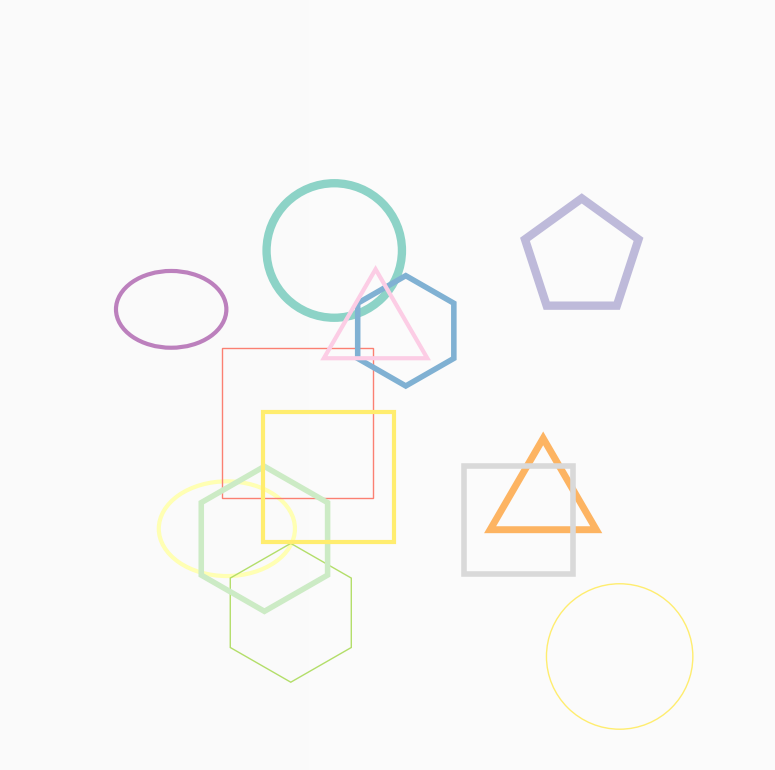[{"shape": "circle", "thickness": 3, "radius": 0.44, "center": [0.431, 0.675]}, {"shape": "oval", "thickness": 1.5, "radius": 0.44, "center": [0.293, 0.313]}, {"shape": "pentagon", "thickness": 3, "radius": 0.39, "center": [0.751, 0.665]}, {"shape": "square", "thickness": 0.5, "radius": 0.49, "center": [0.384, 0.451]}, {"shape": "hexagon", "thickness": 2, "radius": 0.36, "center": [0.524, 0.57]}, {"shape": "triangle", "thickness": 2.5, "radius": 0.4, "center": [0.701, 0.352]}, {"shape": "hexagon", "thickness": 0.5, "radius": 0.45, "center": [0.375, 0.204]}, {"shape": "triangle", "thickness": 1.5, "radius": 0.39, "center": [0.485, 0.573]}, {"shape": "square", "thickness": 2, "radius": 0.35, "center": [0.669, 0.325]}, {"shape": "oval", "thickness": 1.5, "radius": 0.36, "center": [0.221, 0.598]}, {"shape": "hexagon", "thickness": 2, "radius": 0.47, "center": [0.341, 0.3]}, {"shape": "square", "thickness": 1.5, "radius": 0.42, "center": [0.424, 0.38]}, {"shape": "circle", "thickness": 0.5, "radius": 0.47, "center": [0.8, 0.147]}]